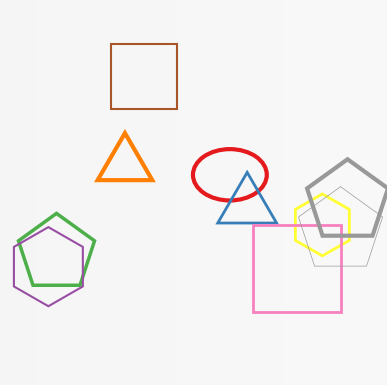[{"shape": "oval", "thickness": 3, "radius": 0.48, "center": [0.593, 0.546]}, {"shape": "triangle", "thickness": 2, "radius": 0.44, "center": [0.638, 0.465]}, {"shape": "pentagon", "thickness": 2.5, "radius": 0.52, "center": [0.146, 0.343]}, {"shape": "hexagon", "thickness": 1.5, "radius": 0.51, "center": [0.125, 0.307]}, {"shape": "triangle", "thickness": 3, "radius": 0.41, "center": [0.322, 0.573]}, {"shape": "hexagon", "thickness": 2, "radius": 0.4, "center": [0.832, 0.416]}, {"shape": "square", "thickness": 1.5, "radius": 0.43, "center": [0.371, 0.802]}, {"shape": "square", "thickness": 2, "radius": 0.57, "center": [0.767, 0.303]}, {"shape": "pentagon", "thickness": 0.5, "radius": 0.57, "center": [0.879, 0.401]}, {"shape": "pentagon", "thickness": 3, "radius": 0.55, "center": [0.897, 0.477]}]